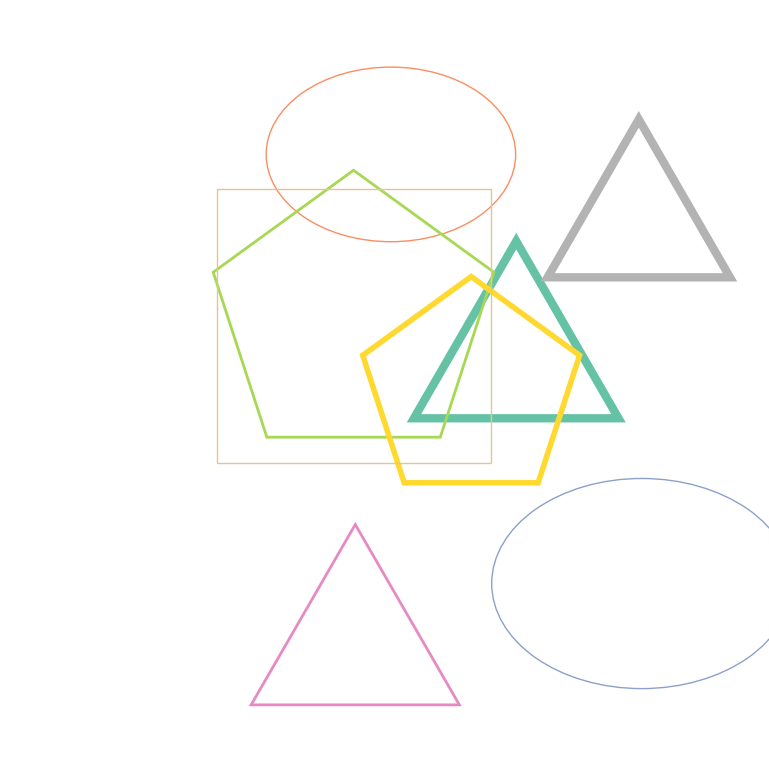[{"shape": "triangle", "thickness": 3, "radius": 0.77, "center": [0.67, 0.533]}, {"shape": "oval", "thickness": 0.5, "radius": 0.81, "center": [0.508, 0.799]}, {"shape": "oval", "thickness": 0.5, "radius": 0.97, "center": [0.833, 0.242]}, {"shape": "triangle", "thickness": 1, "radius": 0.78, "center": [0.461, 0.163]}, {"shape": "pentagon", "thickness": 1, "radius": 0.96, "center": [0.459, 0.587]}, {"shape": "pentagon", "thickness": 2, "radius": 0.74, "center": [0.612, 0.493]}, {"shape": "square", "thickness": 0.5, "radius": 0.89, "center": [0.459, 0.576]}, {"shape": "triangle", "thickness": 3, "radius": 0.68, "center": [0.83, 0.708]}]